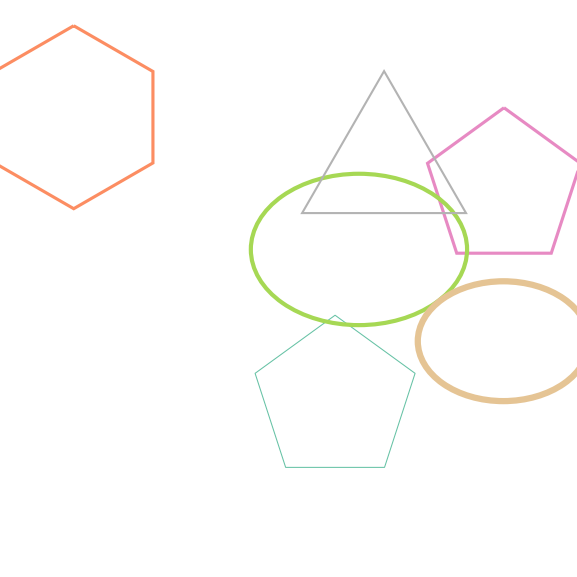[{"shape": "pentagon", "thickness": 0.5, "radius": 0.73, "center": [0.58, 0.308]}, {"shape": "hexagon", "thickness": 1.5, "radius": 0.79, "center": [0.128, 0.796]}, {"shape": "pentagon", "thickness": 1.5, "radius": 0.7, "center": [0.873, 0.673]}, {"shape": "oval", "thickness": 2, "radius": 0.94, "center": [0.622, 0.567]}, {"shape": "oval", "thickness": 3, "radius": 0.74, "center": [0.872, 0.408]}, {"shape": "triangle", "thickness": 1, "radius": 0.82, "center": [0.665, 0.712]}]